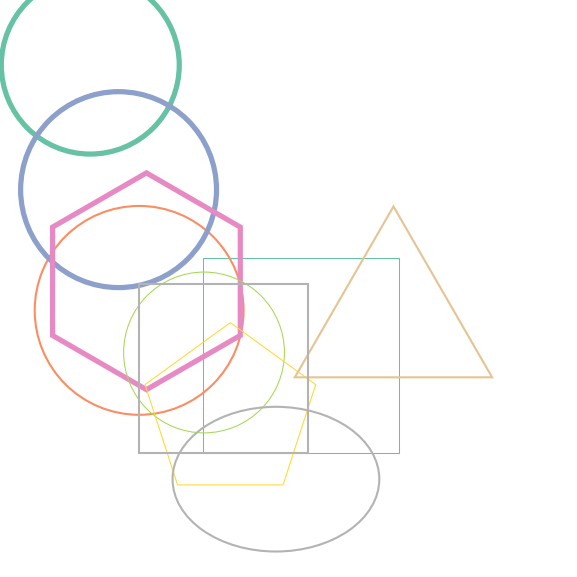[{"shape": "square", "thickness": 0.5, "radius": 0.84, "center": [0.521, 0.383]}, {"shape": "circle", "thickness": 2.5, "radius": 0.77, "center": [0.156, 0.886]}, {"shape": "circle", "thickness": 1, "radius": 0.9, "center": [0.241, 0.462]}, {"shape": "circle", "thickness": 2.5, "radius": 0.85, "center": [0.205, 0.671]}, {"shape": "hexagon", "thickness": 2.5, "radius": 0.94, "center": [0.254, 0.512]}, {"shape": "circle", "thickness": 0.5, "radius": 0.7, "center": [0.353, 0.389]}, {"shape": "pentagon", "thickness": 0.5, "radius": 0.78, "center": [0.399, 0.285]}, {"shape": "triangle", "thickness": 1, "radius": 0.99, "center": [0.681, 0.444]}, {"shape": "square", "thickness": 1, "radius": 0.73, "center": [0.387, 0.361]}, {"shape": "oval", "thickness": 1, "radius": 0.89, "center": [0.478, 0.169]}]